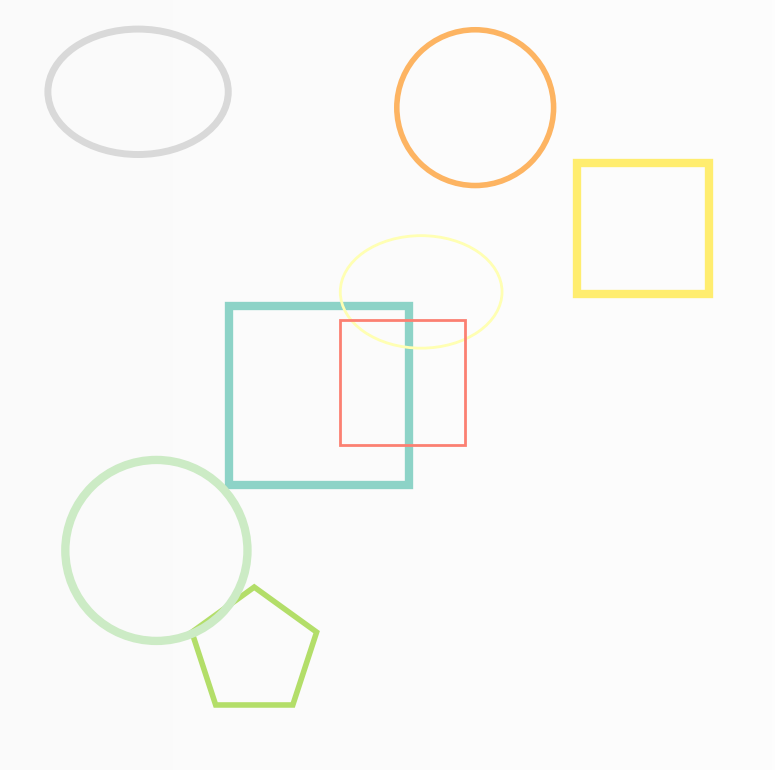[{"shape": "square", "thickness": 3, "radius": 0.58, "center": [0.411, 0.487]}, {"shape": "oval", "thickness": 1, "radius": 0.52, "center": [0.543, 0.621]}, {"shape": "square", "thickness": 1, "radius": 0.4, "center": [0.519, 0.503]}, {"shape": "circle", "thickness": 2, "radius": 0.51, "center": [0.613, 0.86]}, {"shape": "pentagon", "thickness": 2, "radius": 0.42, "center": [0.328, 0.153]}, {"shape": "oval", "thickness": 2.5, "radius": 0.58, "center": [0.178, 0.881]}, {"shape": "circle", "thickness": 3, "radius": 0.59, "center": [0.202, 0.285]}, {"shape": "square", "thickness": 3, "radius": 0.43, "center": [0.83, 0.703]}]